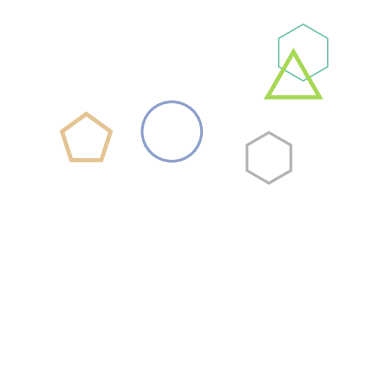[{"shape": "hexagon", "thickness": 1, "radius": 0.37, "center": [0.788, 0.863]}, {"shape": "circle", "thickness": 2, "radius": 0.39, "center": [0.446, 0.658]}, {"shape": "triangle", "thickness": 3, "radius": 0.39, "center": [0.762, 0.787]}, {"shape": "pentagon", "thickness": 3, "radius": 0.33, "center": [0.224, 0.638]}, {"shape": "hexagon", "thickness": 2, "radius": 0.33, "center": [0.699, 0.59]}]